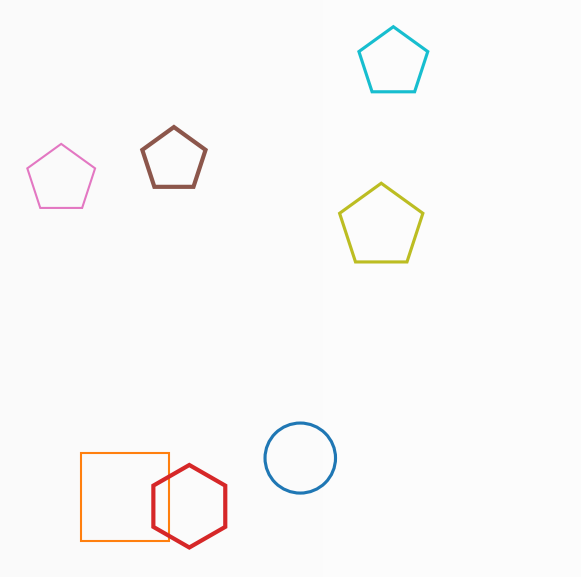[{"shape": "circle", "thickness": 1.5, "radius": 0.3, "center": [0.517, 0.206]}, {"shape": "square", "thickness": 1, "radius": 0.38, "center": [0.215, 0.139]}, {"shape": "hexagon", "thickness": 2, "radius": 0.36, "center": [0.326, 0.123]}, {"shape": "pentagon", "thickness": 2, "radius": 0.29, "center": [0.299, 0.722]}, {"shape": "pentagon", "thickness": 1, "radius": 0.31, "center": [0.105, 0.689]}, {"shape": "pentagon", "thickness": 1.5, "radius": 0.38, "center": [0.656, 0.606]}, {"shape": "pentagon", "thickness": 1.5, "radius": 0.31, "center": [0.677, 0.891]}]